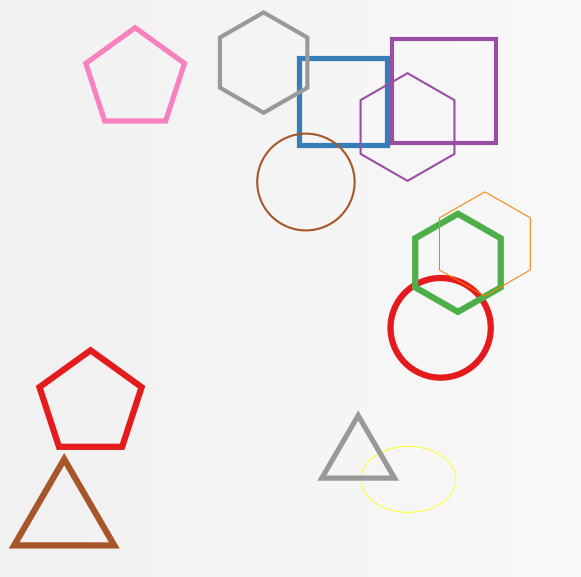[{"shape": "pentagon", "thickness": 3, "radius": 0.46, "center": [0.156, 0.3]}, {"shape": "circle", "thickness": 3, "radius": 0.43, "center": [0.758, 0.431]}, {"shape": "square", "thickness": 2.5, "radius": 0.38, "center": [0.59, 0.824]}, {"shape": "hexagon", "thickness": 3, "radius": 0.42, "center": [0.788, 0.544]}, {"shape": "square", "thickness": 2, "radius": 0.45, "center": [0.764, 0.841]}, {"shape": "hexagon", "thickness": 1, "radius": 0.47, "center": [0.701, 0.779]}, {"shape": "hexagon", "thickness": 0.5, "radius": 0.45, "center": [0.834, 0.577]}, {"shape": "oval", "thickness": 0.5, "radius": 0.41, "center": [0.703, 0.169]}, {"shape": "triangle", "thickness": 3, "radius": 0.5, "center": [0.11, 0.104]}, {"shape": "circle", "thickness": 1, "radius": 0.42, "center": [0.526, 0.684]}, {"shape": "pentagon", "thickness": 2.5, "radius": 0.45, "center": [0.233, 0.862]}, {"shape": "triangle", "thickness": 2.5, "radius": 0.36, "center": [0.616, 0.207]}, {"shape": "hexagon", "thickness": 2, "radius": 0.43, "center": [0.454, 0.891]}]